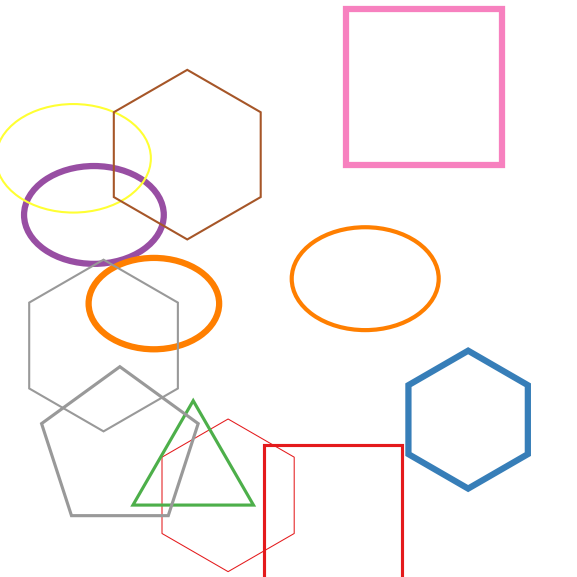[{"shape": "hexagon", "thickness": 0.5, "radius": 0.66, "center": [0.395, 0.141]}, {"shape": "square", "thickness": 1.5, "radius": 0.59, "center": [0.576, 0.11]}, {"shape": "hexagon", "thickness": 3, "radius": 0.6, "center": [0.811, 0.272]}, {"shape": "triangle", "thickness": 1.5, "radius": 0.6, "center": [0.335, 0.185]}, {"shape": "oval", "thickness": 3, "radius": 0.6, "center": [0.163, 0.627]}, {"shape": "oval", "thickness": 3, "radius": 0.57, "center": [0.266, 0.473]}, {"shape": "oval", "thickness": 2, "radius": 0.64, "center": [0.632, 0.517]}, {"shape": "oval", "thickness": 1, "radius": 0.67, "center": [0.127, 0.725]}, {"shape": "hexagon", "thickness": 1, "radius": 0.73, "center": [0.324, 0.731]}, {"shape": "square", "thickness": 3, "radius": 0.68, "center": [0.734, 0.848]}, {"shape": "hexagon", "thickness": 1, "radius": 0.74, "center": [0.179, 0.401]}, {"shape": "pentagon", "thickness": 1.5, "radius": 0.71, "center": [0.208, 0.222]}]